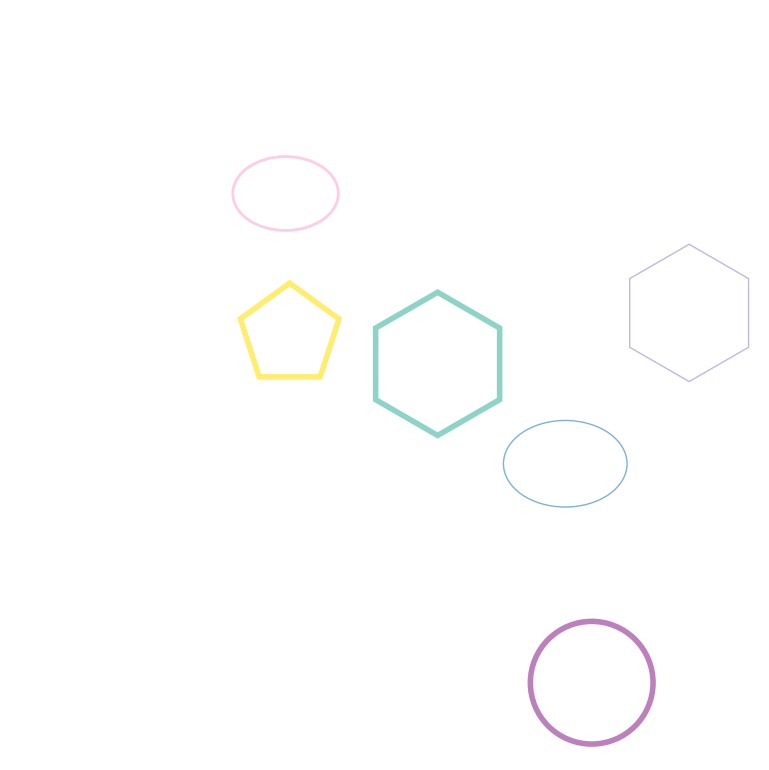[{"shape": "hexagon", "thickness": 2, "radius": 0.46, "center": [0.568, 0.527]}, {"shape": "hexagon", "thickness": 0.5, "radius": 0.45, "center": [0.895, 0.594]}, {"shape": "oval", "thickness": 0.5, "radius": 0.4, "center": [0.734, 0.398]}, {"shape": "oval", "thickness": 1, "radius": 0.34, "center": [0.371, 0.749]}, {"shape": "circle", "thickness": 2, "radius": 0.4, "center": [0.768, 0.113]}, {"shape": "pentagon", "thickness": 2, "radius": 0.34, "center": [0.376, 0.565]}]